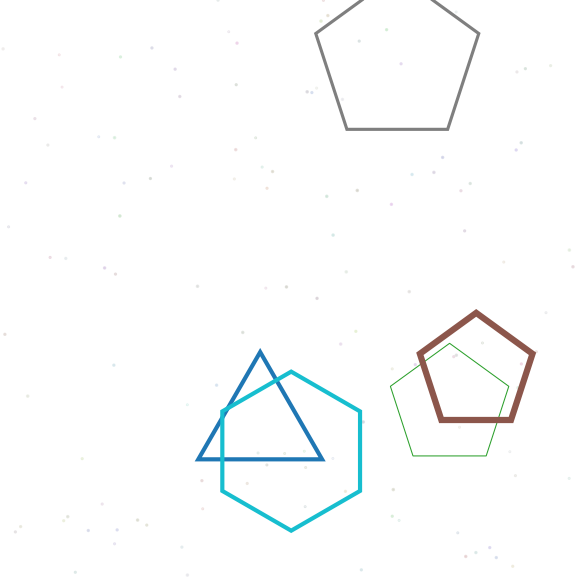[{"shape": "triangle", "thickness": 2, "radius": 0.62, "center": [0.451, 0.266]}, {"shape": "pentagon", "thickness": 0.5, "radius": 0.54, "center": [0.779, 0.297]}, {"shape": "pentagon", "thickness": 3, "radius": 0.51, "center": [0.825, 0.355]}, {"shape": "pentagon", "thickness": 1.5, "radius": 0.74, "center": [0.688, 0.895]}, {"shape": "hexagon", "thickness": 2, "radius": 0.69, "center": [0.504, 0.218]}]